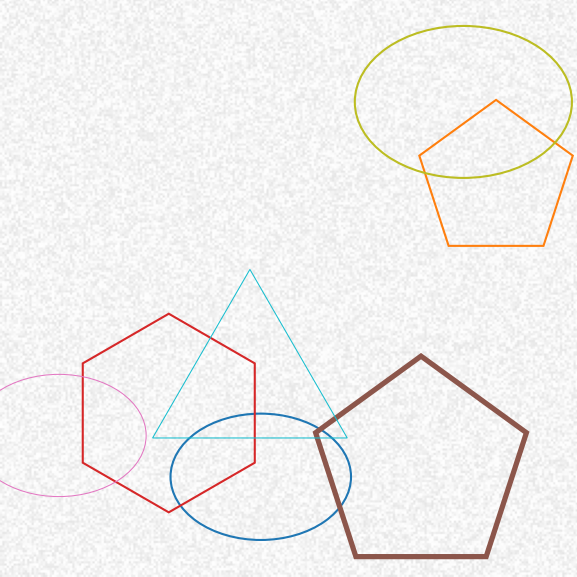[{"shape": "oval", "thickness": 1, "radius": 0.78, "center": [0.452, 0.174]}, {"shape": "pentagon", "thickness": 1, "radius": 0.7, "center": [0.859, 0.686]}, {"shape": "hexagon", "thickness": 1, "radius": 0.86, "center": [0.292, 0.284]}, {"shape": "pentagon", "thickness": 2.5, "radius": 0.96, "center": [0.729, 0.191]}, {"shape": "oval", "thickness": 0.5, "radius": 0.76, "center": [0.102, 0.245]}, {"shape": "oval", "thickness": 1, "radius": 0.94, "center": [0.802, 0.823]}, {"shape": "triangle", "thickness": 0.5, "radius": 0.97, "center": [0.433, 0.338]}]